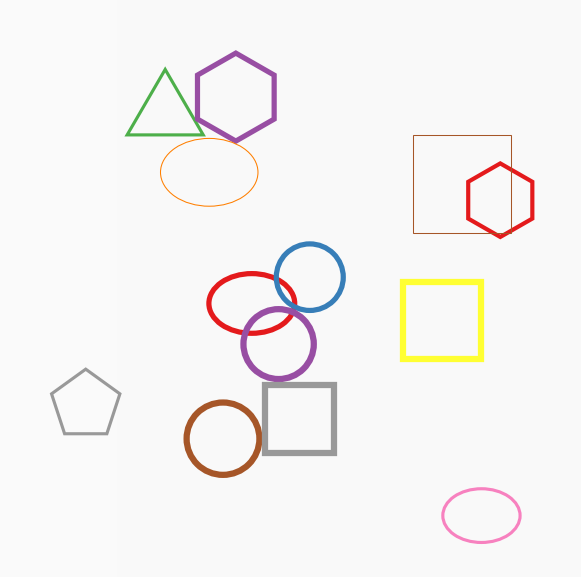[{"shape": "oval", "thickness": 2.5, "radius": 0.37, "center": [0.433, 0.474]}, {"shape": "hexagon", "thickness": 2, "radius": 0.32, "center": [0.861, 0.652]}, {"shape": "circle", "thickness": 2.5, "radius": 0.29, "center": [0.533, 0.519]}, {"shape": "triangle", "thickness": 1.5, "radius": 0.38, "center": [0.284, 0.803]}, {"shape": "hexagon", "thickness": 2.5, "radius": 0.38, "center": [0.406, 0.831]}, {"shape": "circle", "thickness": 3, "radius": 0.3, "center": [0.479, 0.403]}, {"shape": "oval", "thickness": 0.5, "radius": 0.42, "center": [0.36, 0.701]}, {"shape": "square", "thickness": 3, "radius": 0.34, "center": [0.761, 0.444]}, {"shape": "circle", "thickness": 3, "radius": 0.31, "center": [0.384, 0.239]}, {"shape": "square", "thickness": 0.5, "radius": 0.42, "center": [0.795, 0.681]}, {"shape": "oval", "thickness": 1.5, "radius": 0.33, "center": [0.828, 0.106]}, {"shape": "square", "thickness": 3, "radius": 0.29, "center": [0.515, 0.274]}, {"shape": "pentagon", "thickness": 1.5, "radius": 0.31, "center": [0.147, 0.298]}]